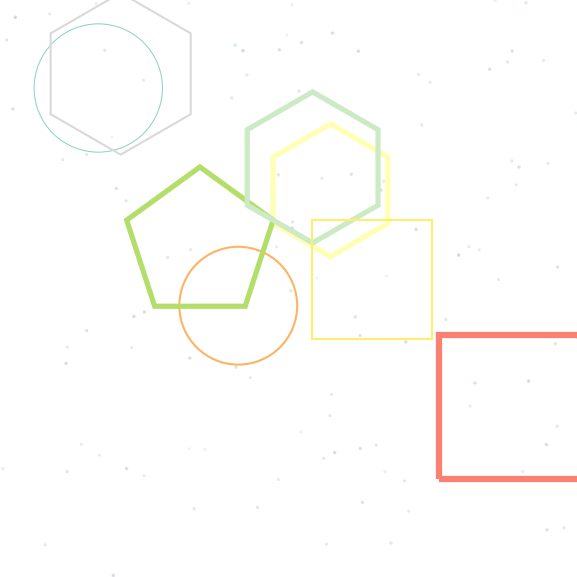[{"shape": "circle", "thickness": 0.5, "radius": 0.56, "center": [0.17, 0.847]}, {"shape": "hexagon", "thickness": 2.5, "radius": 0.57, "center": [0.572, 0.67]}, {"shape": "square", "thickness": 3, "radius": 0.62, "center": [0.885, 0.295]}, {"shape": "circle", "thickness": 1, "radius": 0.51, "center": [0.413, 0.47]}, {"shape": "pentagon", "thickness": 2.5, "radius": 0.67, "center": [0.346, 0.577]}, {"shape": "hexagon", "thickness": 1, "radius": 0.7, "center": [0.209, 0.871]}, {"shape": "hexagon", "thickness": 2.5, "radius": 0.65, "center": [0.541, 0.709]}, {"shape": "square", "thickness": 1, "radius": 0.52, "center": [0.644, 0.515]}]